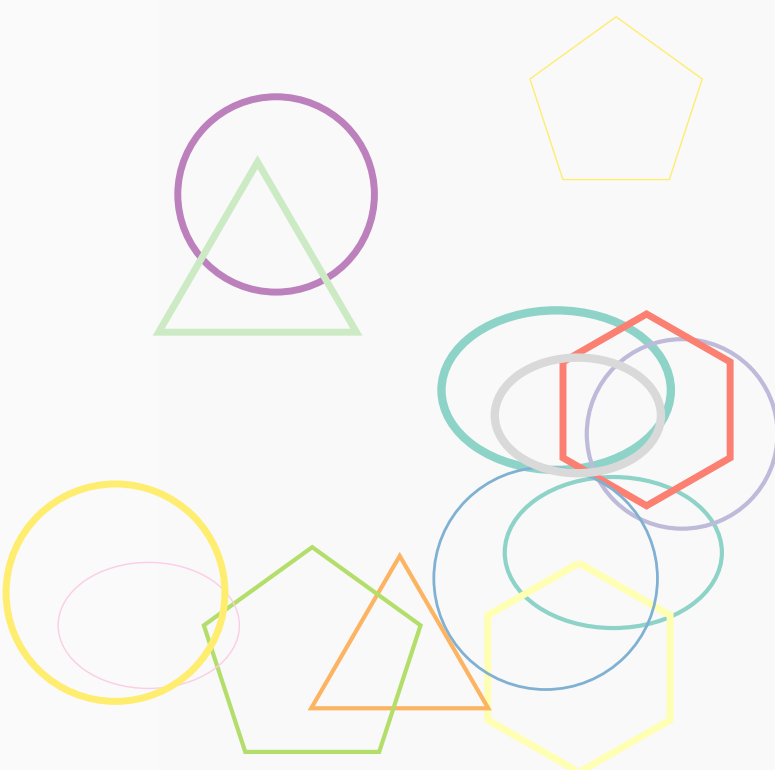[{"shape": "oval", "thickness": 1.5, "radius": 0.7, "center": [0.791, 0.282]}, {"shape": "oval", "thickness": 3, "radius": 0.74, "center": [0.718, 0.493]}, {"shape": "hexagon", "thickness": 2.5, "radius": 0.68, "center": [0.747, 0.133]}, {"shape": "circle", "thickness": 1.5, "radius": 0.62, "center": [0.88, 0.436]}, {"shape": "hexagon", "thickness": 2.5, "radius": 0.62, "center": [0.834, 0.468]}, {"shape": "circle", "thickness": 1, "radius": 0.72, "center": [0.704, 0.249]}, {"shape": "triangle", "thickness": 1.5, "radius": 0.66, "center": [0.516, 0.146]}, {"shape": "pentagon", "thickness": 1.5, "radius": 0.74, "center": [0.403, 0.142]}, {"shape": "oval", "thickness": 0.5, "radius": 0.58, "center": [0.192, 0.188]}, {"shape": "oval", "thickness": 3, "radius": 0.54, "center": [0.746, 0.461]}, {"shape": "circle", "thickness": 2.5, "radius": 0.63, "center": [0.356, 0.747]}, {"shape": "triangle", "thickness": 2.5, "radius": 0.74, "center": [0.332, 0.642]}, {"shape": "pentagon", "thickness": 0.5, "radius": 0.58, "center": [0.795, 0.861]}, {"shape": "circle", "thickness": 2.5, "radius": 0.71, "center": [0.149, 0.23]}]